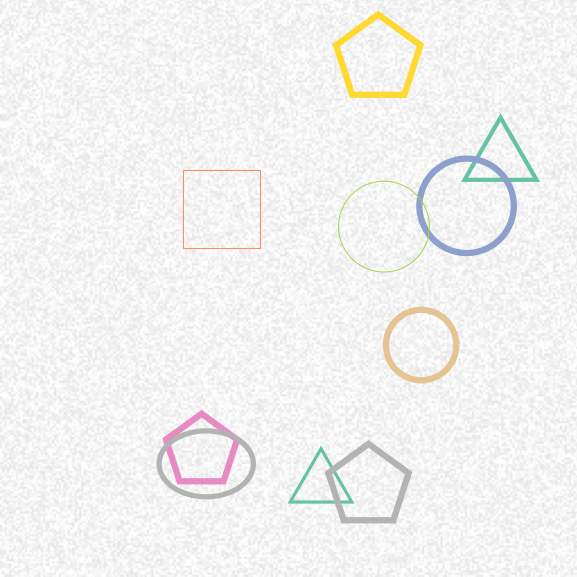[{"shape": "triangle", "thickness": 2, "radius": 0.36, "center": [0.867, 0.724]}, {"shape": "triangle", "thickness": 1.5, "radius": 0.31, "center": [0.556, 0.161]}, {"shape": "square", "thickness": 0.5, "radius": 0.33, "center": [0.384, 0.637]}, {"shape": "circle", "thickness": 3, "radius": 0.41, "center": [0.808, 0.643]}, {"shape": "pentagon", "thickness": 3, "radius": 0.32, "center": [0.349, 0.218]}, {"shape": "circle", "thickness": 0.5, "radius": 0.39, "center": [0.665, 0.607]}, {"shape": "pentagon", "thickness": 3, "radius": 0.38, "center": [0.655, 0.897]}, {"shape": "circle", "thickness": 3, "radius": 0.31, "center": [0.729, 0.402]}, {"shape": "pentagon", "thickness": 3, "radius": 0.37, "center": [0.638, 0.157]}, {"shape": "oval", "thickness": 2.5, "radius": 0.41, "center": [0.357, 0.196]}]